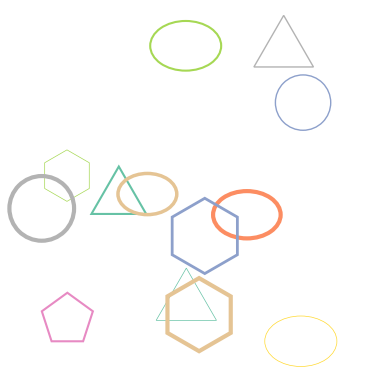[{"shape": "triangle", "thickness": 1.5, "radius": 0.41, "center": [0.309, 0.485]}, {"shape": "triangle", "thickness": 0.5, "radius": 0.45, "center": [0.484, 0.213]}, {"shape": "oval", "thickness": 3, "radius": 0.44, "center": [0.641, 0.442]}, {"shape": "circle", "thickness": 1, "radius": 0.36, "center": [0.787, 0.734]}, {"shape": "hexagon", "thickness": 2, "radius": 0.49, "center": [0.532, 0.387]}, {"shape": "pentagon", "thickness": 1.5, "radius": 0.35, "center": [0.175, 0.17]}, {"shape": "hexagon", "thickness": 0.5, "radius": 0.33, "center": [0.174, 0.544]}, {"shape": "oval", "thickness": 1.5, "radius": 0.46, "center": [0.482, 0.881]}, {"shape": "oval", "thickness": 0.5, "radius": 0.47, "center": [0.781, 0.114]}, {"shape": "oval", "thickness": 2.5, "radius": 0.38, "center": [0.383, 0.496]}, {"shape": "hexagon", "thickness": 3, "radius": 0.47, "center": [0.517, 0.183]}, {"shape": "circle", "thickness": 3, "radius": 0.42, "center": [0.108, 0.459]}, {"shape": "triangle", "thickness": 1, "radius": 0.45, "center": [0.737, 0.871]}]